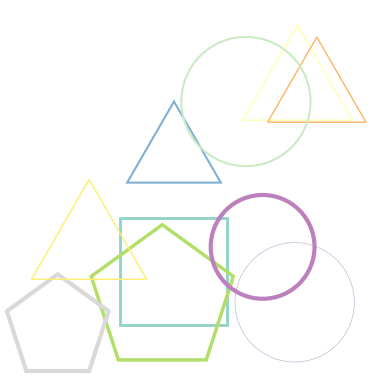[{"shape": "square", "thickness": 2, "radius": 0.7, "center": [0.452, 0.294]}, {"shape": "triangle", "thickness": 1, "radius": 0.82, "center": [0.773, 0.77]}, {"shape": "circle", "thickness": 0.5, "radius": 0.78, "center": [0.765, 0.215]}, {"shape": "triangle", "thickness": 1.5, "radius": 0.7, "center": [0.452, 0.596]}, {"shape": "triangle", "thickness": 1, "radius": 0.74, "center": [0.823, 0.756]}, {"shape": "pentagon", "thickness": 2.5, "radius": 0.97, "center": [0.422, 0.222]}, {"shape": "pentagon", "thickness": 3, "radius": 0.69, "center": [0.15, 0.149]}, {"shape": "circle", "thickness": 3, "radius": 0.67, "center": [0.682, 0.359]}, {"shape": "circle", "thickness": 1.5, "radius": 0.84, "center": [0.639, 0.736]}, {"shape": "triangle", "thickness": 1, "radius": 0.86, "center": [0.231, 0.361]}]